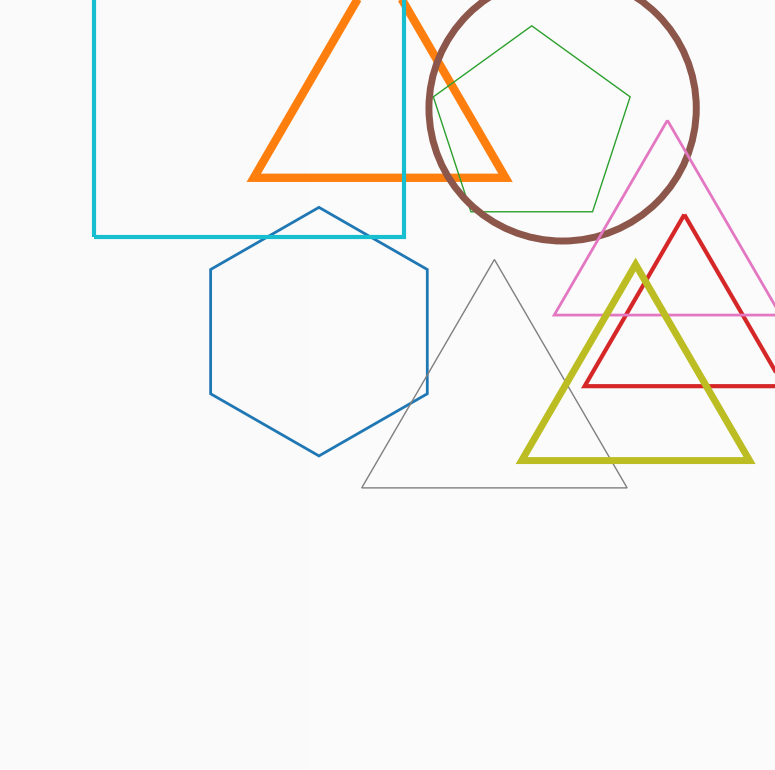[{"shape": "hexagon", "thickness": 1, "radius": 0.81, "center": [0.412, 0.569]}, {"shape": "triangle", "thickness": 3, "radius": 0.94, "center": [0.49, 0.863]}, {"shape": "pentagon", "thickness": 0.5, "radius": 0.67, "center": [0.686, 0.833]}, {"shape": "triangle", "thickness": 1.5, "radius": 0.74, "center": [0.883, 0.573]}, {"shape": "circle", "thickness": 2.5, "radius": 0.86, "center": [0.726, 0.859]}, {"shape": "triangle", "thickness": 1, "radius": 0.84, "center": [0.861, 0.675]}, {"shape": "triangle", "thickness": 0.5, "radius": 0.99, "center": [0.638, 0.465]}, {"shape": "triangle", "thickness": 2.5, "radius": 0.85, "center": [0.82, 0.487]}, {"shape": "square", "thickness": 1.5, "radius": 1.0, "center": [0.321, 0.891]}]